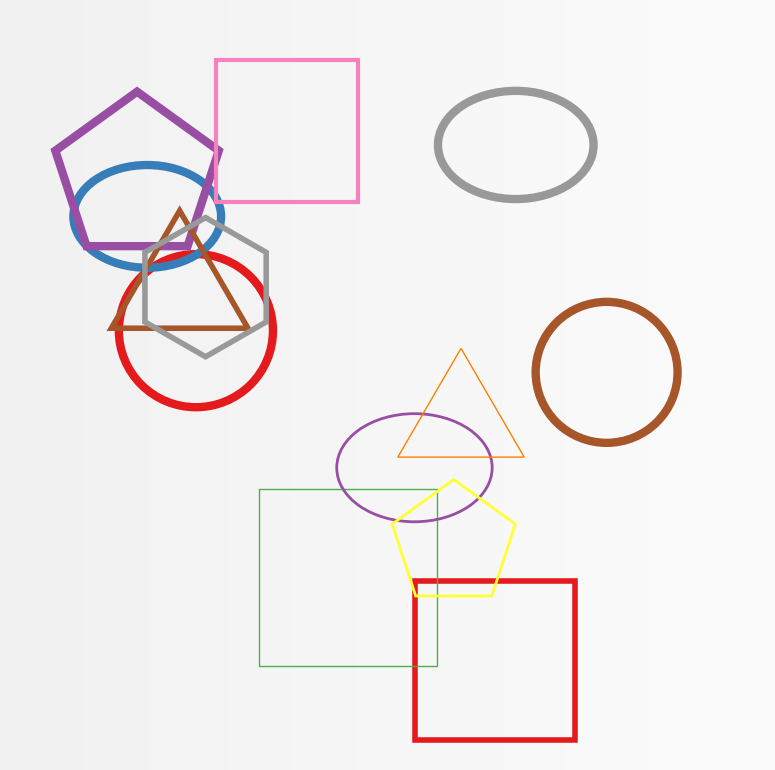[{"shape": "circle", "thickness": 3, "radius": 0.5, "center": [0.253, 0.571]}, {"shape": "square", "thickness": 2, "radius": 0.52, "center": [0.639, 0.142]}, {"shape": "oval", "thickness": 3, "radius": 0.48, "center": [0.19, 0.719]}, {"shape": "square", "thickness": 0.5, "radius": 0.58, "center": [0.449, 0.25]}, {"shape": "pentagon", "thickness": 3, "radius": 0.55, "center": [0.177, 0.77]}, {"shape": "oval", "thickness": 1, "radius": 0.5, "center": [0.535, 0.393]}, {"shape": "triangle", "thickness": 0.5, "radius": 0.47, "center": [0.595, 0.453]}, {"shape": "pentagon", "thickness": 1, "radius": 0.42, "center": [0.585, 0.294]}, {"shape": "circle", "thickness": 3, "radius": 0.46, "center": [0.783, 0.516]}, {"shape": "triangle", "thickness": 2, "radius": 0.51, "center": [0.232, 0.625]}, {"shape": "square", "thickness": 1.5, "radius": 0.46, "center": [0.37, 0.83]}, {"shape": "hexagon", "thickness": 2, "radius": 0.45, "center": [0.265, 0.627]}, {"shape": "oval", "thickness": 3, "radius": 0.5, "center": [0.665, 0.812]}]